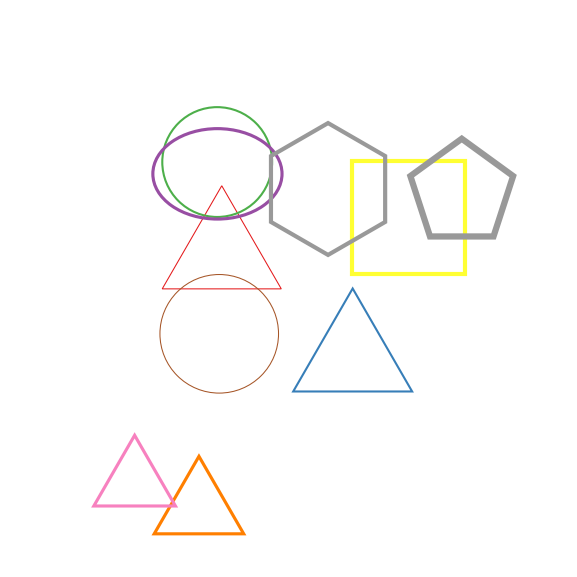[{"shape": "triangle", "thickness": 0.5, "radius": 0.6, "center": [0.384, 0.558]}, {"shape": "triangle", "thickness": 1, "radius": 0.59, "center": [0.611, 0.381]}, {"shape": "circle", "thickness": 1, "radius": 0.48, "center": [0.376, 0.719]}, {"shape": "oval", "thickness": 1.5, "radius": 0.56, "center": [0.377, 0.698]}, {"shape": "triangle", "thickness": 1.5, "radius": 0.45, "center": [0.345, 0.119]}, {"shape": "square", "thickness": 2, "radius": 0.49, "center": [0.708, 0.623]}, {"shape": "circle", "thickness": 0.5, "radius": 0.51, "center": [0.38, 0.421]}, {"shape": "triangle", "thickness": 1.5, "radius": 0.41, "center": [0.233, 0.164]}, {"shape": "hexagon", "thickness": 2, "radius": 0.57, "center": [0.568, 0.672]}, {"shape": "pentagon", "thickness": 3, "radius": 0.47, "center": [0.8, 0.665]}]